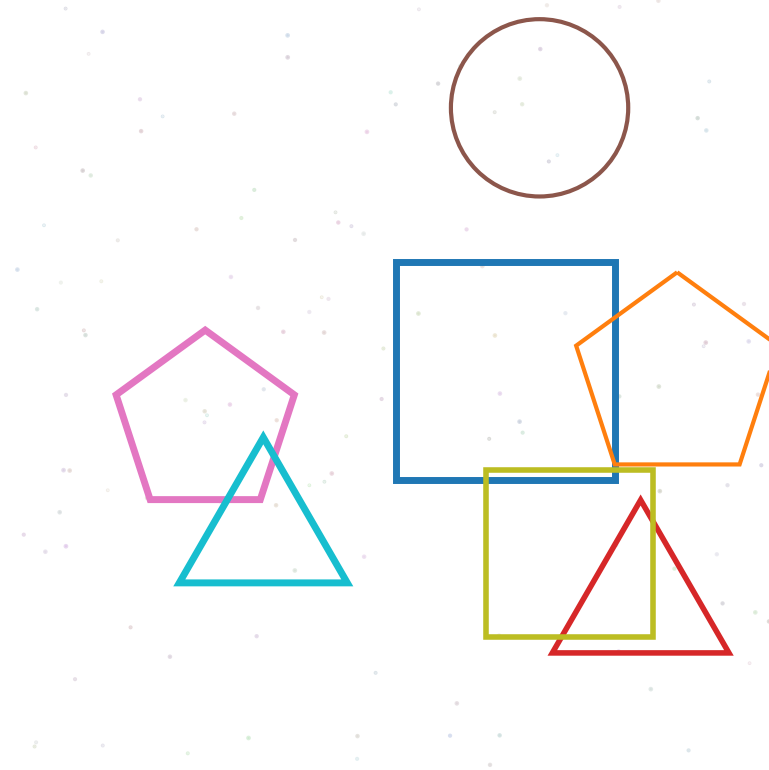[{"shape": "square", "thickness": 2.5, "radius": 0.71, "center": [0.657, 0.518]}, {"shape": "pentagon", "thickness": 1.5, "radius": 0.69, "center": [0.879, 0.508]}, {"shape": "triangle", "thickness": 2, "radius": 0.66, "center": [0.832, 0.218]}, {"shape": "circle", "thickness": 1.5, "radius": 0.58, "center": [0.701, 0.86]}, {"shape": "pentagon", "thickness": 2.5, "radius": 0.61, "center": [0.267, 0.45]}, {"shape": "square", "thickness": 2, "radius": 0.54, "center": [0.739, 0.281]}, {"shape": "triangle", "thickness": 2.5, "radius": 0.63, "center": [0.342, 0.306]}]